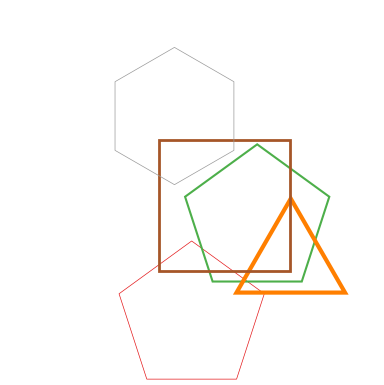[{"shape": "pentagon", "thickness": 0.5, "radius": 0.99, "center": [0.498, 0.176]}, {"shape": "pentagon", "thickness": 1.5, "radius": 0.98, "center": [0.668, 0.428]}, {"shape": "triangle", "thickness": 3, "radius": 0.81, "center": [0.755, 0.321]}, {"shape": "square", "thickness": 2, "radius": 0.85, "center": [0.584, 0.467]}, {"shape": "hexagon", "thickness": 0.5, "radius": 0.89, "center": [0.453, 0.699]}]